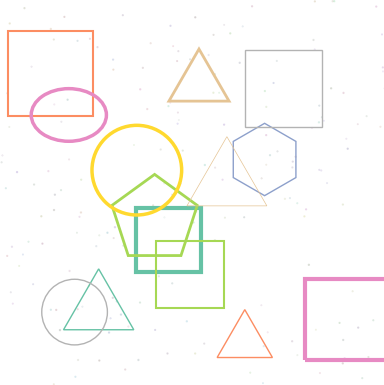[{"shape": "square", "thickness": 3, "radius": 0.42, "center": [0.438, 0.377]}, {"shape": "triangle", "thickness": 1, "radius": 0.53, "center": [0.256, 0.196]}, {"shape": "triangle", "thickness": 1, "radius": 0.41, "center": [0.636, 0.113]}, {"shape": "square", "thickness": 1.5, "radius": 0.55, "center": [0.132, 0.809]}, {"shape": "hexagon", "thickness": 1, "radius": 0.47, "center": [0.687, 0.586]}, {"shape": "square", "thickness": 3, "radius": 0.53, "center": [0.897, 0.171]}, {"shape": "oval", "thickness": 2.5, "radius": 0.49, "center": [0.179, 0.701]}, {"shape": "square", "thickness": 1.5, "radius": 0.44, "center": [0.493, 0.287]}, {"shape": "pentagon", "thickness": 2, "radius": 0.58, "center": [0.402, 0.43]}, {"shape": "circle", "thickness": 2.5, "radius": 0.58, "center": [0.355, 0.558]}, {"shape": "triangle", "thickness": 0.5, "radius": 0.6, "center": [0.589, 0.525]}, {"shape": "triangle", "thickness": 2, "radius": 0.45, "center": [0.517, 0.782]}, {"shape": "circle", "thickness": 1, "radius": 0.43, "center": [0.194, 0.189]}, {"shape": "square", "thickness": 1, "radius": 0.5, "center": [0.736, 0.769]}]